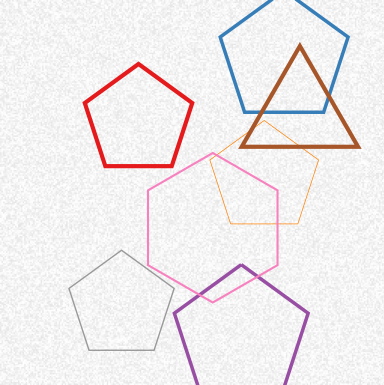[{"shape": "pentagon", "thickness": 3, "radius": 0.73, "center": [0.36, 0.687]}, {"shape": "pentagon", "thickness": 2.5, "radius": 0.87, "center": [0.738, 0.85]}, {"shape": "pentagon", "thickness": 2.5, "radius": 0.91, "center": [0.627, 0.13]}, {"shape": "pentagon", "thickness": 0.5, "radius": 0.74, "center": [0.686, 0.539]}, {"shape": "triangle", "thickness": 3, "radius": 0.87, "center": [0.779, 0.706]}, {"shape": "hexagon", "thickness": 1.5, "radius": 0.97, "center": [0.553, 0.408]}, {"shape": "pentagon", "thickness": 1, "radius": 0.72, "center": [0.316, 0.206]}]